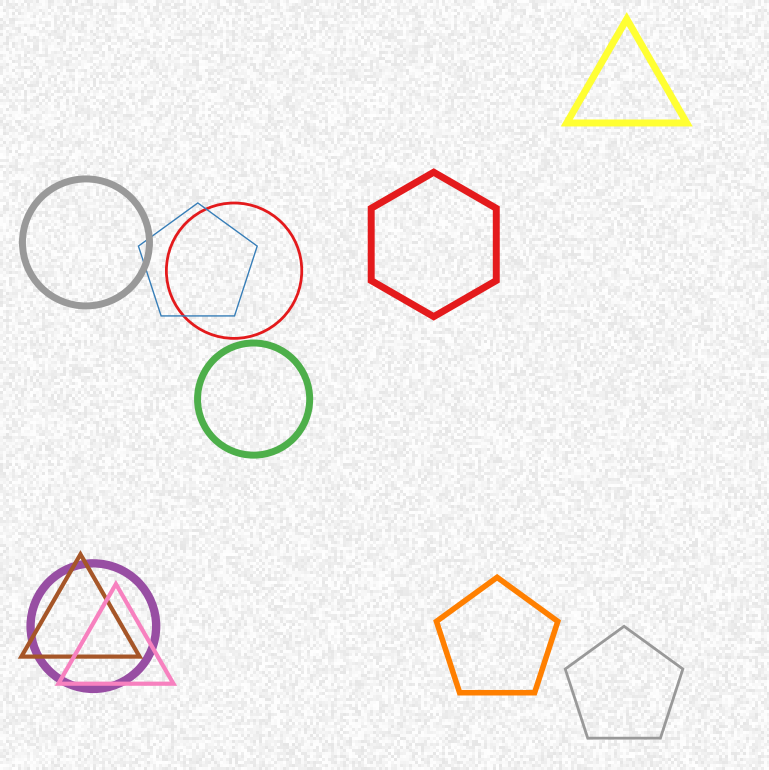[{"shape": "circle", "thickness": 1, "radius": 0.44, "center": [0.304, 0.648]}, {"shape": "hexagon", "thickness": 2.5, "radius": 0.47, "center": [0.563, 0.683]}, {"shape": "pentagon", "thickness": 0.5, "radius": 0.41, "center": [0.257, 0.655]}, {"shape": "circle", "thickness": 2.5, "radius": 0.36, "center": [0.329, 0.482]}, {"shape": "circle", "thickness": 3, "radius": 0.41, "center": [0.121, 0.187]}, {"shape": "pentagon", "thickness": 2, "radius": 0.41, "center": [0.646, 0.167]}, {"shape": "triangle", "thickness": 2.5, "radius": 0.45, "center": [0.814, 0.885]}, {"shape": "triangle", "thickness": 1.5, "radius": 0.44, "center": [0.105, 0.192]}, {"shape": "triangle", "thickness": 1.5, "radius": 0.43, "center": [0.151, 0.155]}, {"shape": "circle", "thickness": 2.5, "radius": 0.41, "center": [0.112, 0.685]}, {"shape": "pentagon", "thickness": 1, "radius": 0.4, "center": [0.81, 0.106]}]